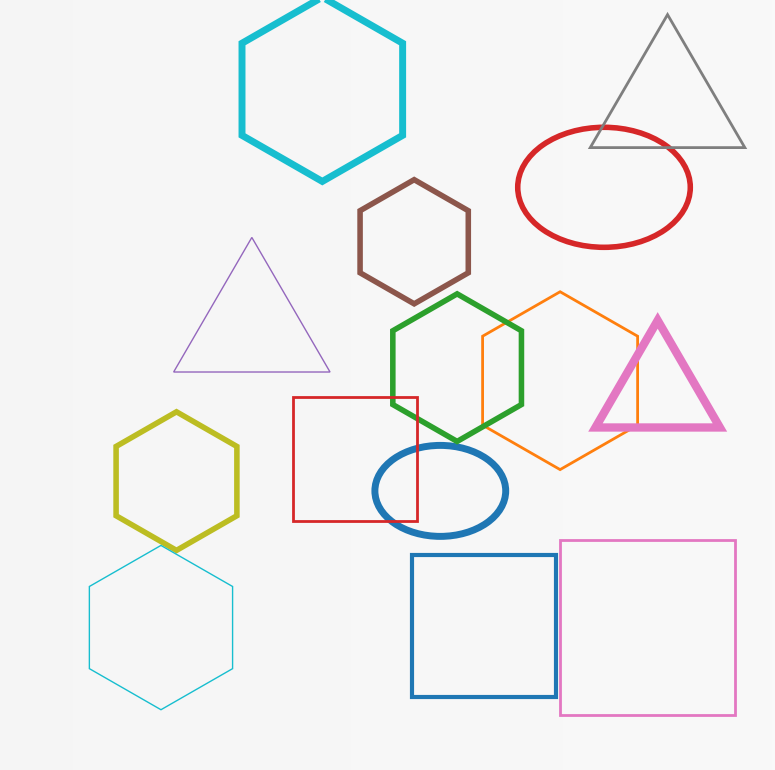[{"shape": "oval", "thickness": 2.5, "radius": 0.42, "center": [0.568, 0.362]}, {"shape": "square", "thickness": 1.5, "radius": 0.46, "center": [0.625, 0.187]}, {"shape": "hexagon", "thickness": 1, "radius": 0.58, "center": [0.723, 0.506]}, {"shape": "hexagon", "thickness": 2, "radius": 0.48, "center": [0.59, 0.523]}, {"shape": "square", "thickness": 1, "radius": 0.4, "center": [0.458, 0.404]}, {"shape": "oval", "thickness": 2, "radius": 0.56, "center": [0.779, 0.757]}, {"shape": "triangle", "thickness": 0.5, "radius": 0.58, "center": [0.325, 0.575]}, {"shape": "hexagon", "thickness": 2, "radius": 0.4, "center": [0.534, 0.686]}, {"shape": "triangle", "thickness": 3, "radius": 0.46, "center": [0.849, 0.491]}, {"shape": "square", "thickness": 1, "radius": 0.57, "center": [0.836, 0.185]}, {"shape": "triangle", "thickness": 1, "radius": 0.58, "center": [0.861, 0.866]}, {"shape": "hexagon", "thickness": 2, "radius": 0.45, "center": [0.228, 0.375]}, {"shape": "hexagon", "thickness": 2.5, "radius": 0.6, "center": [0.416, 0.884]}, {"shape": "hexagon", "thickness": 0.5, "radius": 0.53, "center": [0.208, 0.185]}]